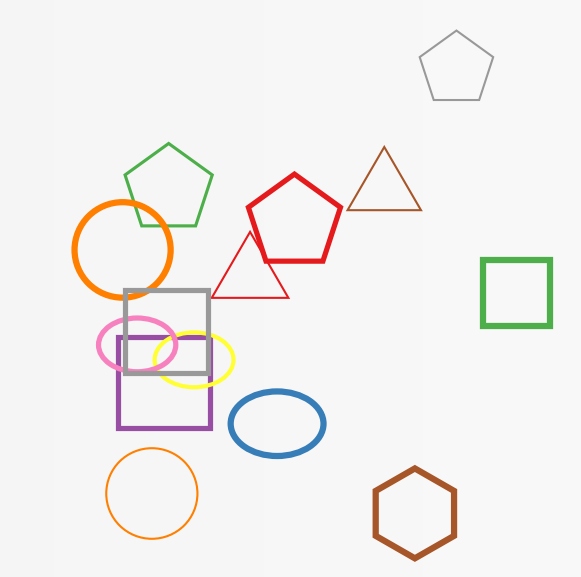[{"shape": "triangle", "thickness": 1, "radius": 0.38, "center": [0.43, 0.521]}, {"shape": "pentagon", "thickness": 2.5, "radius": 0.42, "center": [0.507, 0.614]}, {"shape": "oval", "thickness": 3, "radius": 0.4, "center": [0.477, 0.265]}, {"shape": "square", "thickness": 3, "radius": 0.29, "center": [0.888, 0.491]}, {"shape": "pentagon", "thickness": 1.5, "radius": 0.39, "center": [0.29, 0.672]}, {"shape": "square", "thickness": 2.5, "radius": 0.39, "center": [0.282, 0.337]}, {"shape": "circle", "thickness": 1, "radius": 0.39, "center": [0.261, 0.145]}, {"shape": "circle", "thickness": 3, "radius": 0.41, "center": [0.211, 0.566]}, {"shape": "oval", "thickness": 2, "radius": 0.34, "center": [0.334, 0.376]}, {"shape": "triangle", "thickness": 1, "radius": 0.36, "center": [0.661, 0.672]}, {"shape": "hexagon", "thickness": 3, "radius": 0.39, "center": [0.714, 0.11]}, {"shape": "oval", "thickness": 2.5, "radius": 0.33, "center": [0.236, 0.402]}, {"shape": "square", "thickness": 2.5, "radius": 0.36, "center": [0.286, 0.425]}, {"shape": "pentagon", "thickness": 1, "radius": 0.33, "center": [0.785, 0.88]}]